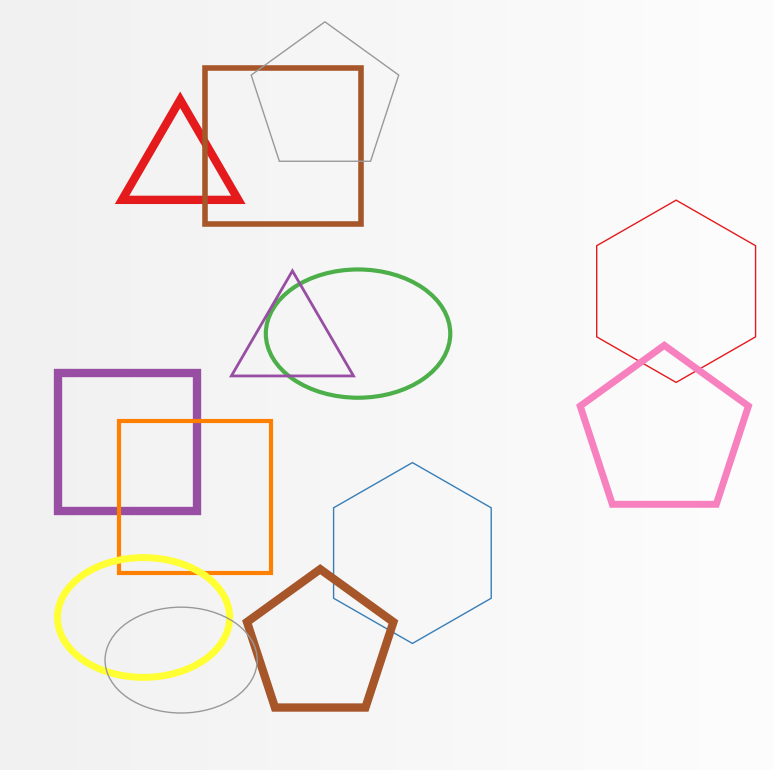[{"shape": "hexagon", "thickness": 0.5, "radius": 0.59, "center": [0.872, 0.622]}, {"shape": "triangle", "thickness": 3, "radius": 0.43, "center": [0.232, 0.784]}, {"shape": "hexagon", "thickness": 0.5, "radius": 0.59, "center": [0.532, 0.282]}, {"shape": "oval", "thickness": 1.5, "radius": 0.59, "center": [0.462, 0.567]}, {"shape": "triangle", "thickness": 1, "radius": 0.45, "center": [0.377, 0.557]}, {"shape": "square", "thickness": 3, "radius": 0.45, "center": [0.165, 0.426]}, {"shape": "square", "thickness": 1.5, "radius": 0.49, "center": [0.252, 0.354]}, {"shape": "oval", "thickness": 2.5, "radius": 0.56, "center": [0.185, 0.198]}, {"shape": "square", "thickness": 2, "radius": 0.5, "center": [0.365, 0.81]}, {"shape": "pentagon", "thickness": 3, "radius": 0.5, "center": [0.413, 0.161]}, {"shape": "pentagon", "thickness": 2.5, "radius": 0.57, "center": [0.857, 0.437]}, {"shape": "pentagon", "thickness": 0.5, "radius": 0.5, "center": [0.419, 0.872]}, {"shape": "oval", "thickness": 0.5, "radius": 0.49, "center": [0.234, 0.143]}]